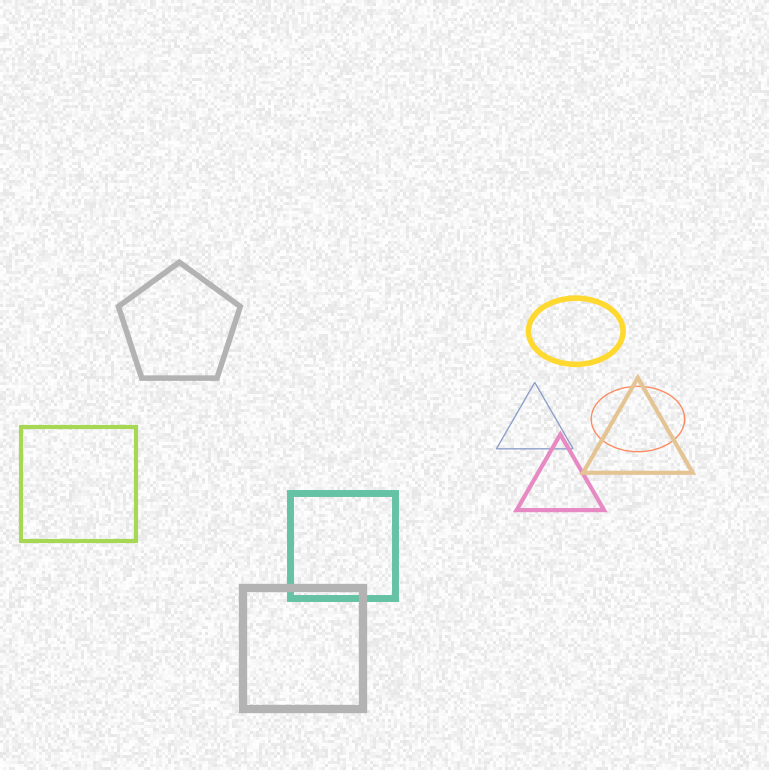[{"shape": "square", "thickness": 2.5, "radius": 0.34, "center": [0.444, 0.292]}, {"shape": "oval", "thickness": 0.5, "radius": 0.3, "center": [0.828, 0.456]}, {"shape": "triangle", "thickness": 0.5, "radius": 0.29, "center": [0.695, 0.446]}, {"shape": "triangle", "thickness": 1.5, "radius": 0.33, "center": [0.728, 0.37]}, {"shape": "square", "thickness": 1.5, "radius": 0.37, "center": [0.102, 0.372]}, {"shape": "oval", "thickness": 2, "radius": 0.31, "center": [0.748, 0.57]}, {"shape": "triangle", "thickness": 1.5, "radius": 0.41, "center": [0.828, 0.427]}, {"shape": "square", "thickness": 3, "radius": 0.39, "center": [0.393, 0.158]}, {"shape": "pentagon", "thickness": 2, "radius": 0.42, "center": [0.233, 0.576]}]